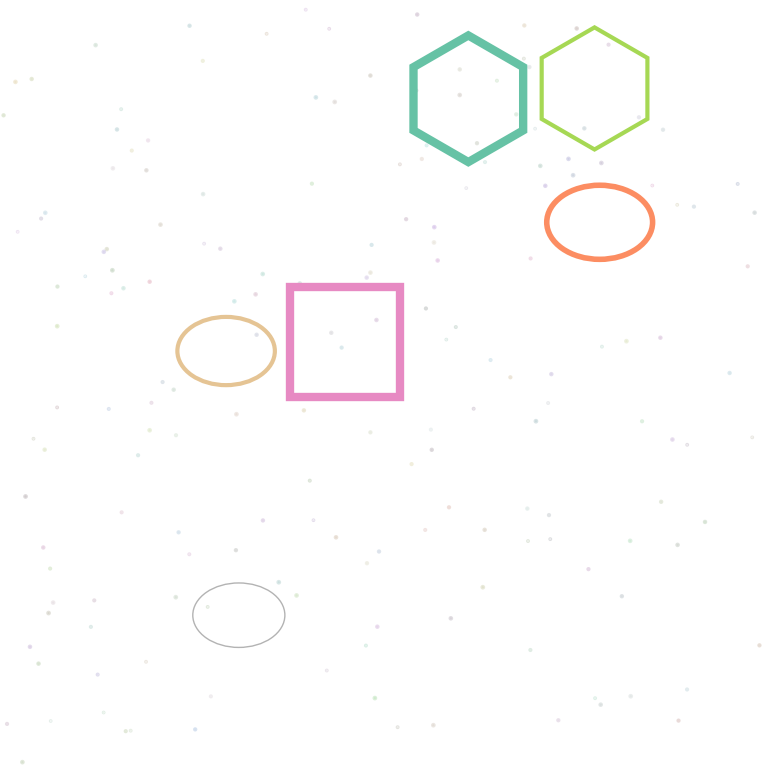[{"shape": "hexagon", "thickness": 3, "radius": 0.41, "center": [0.608, 0.872]}, {"shape": "oval", "thickness": 2, "radius": 0.34, "center": [0.779, 0.711]}, {"shape": "square", "thickness": 3, "radius": 0.35, "center": [0.448, 0.556]}, {"shape": "hexagon", "thickness": 1.5, "radius": 0.4, "center": [0.772, 0.885]}, {"shape": "oval", "thickness": 1.5, "radius": 0.32, "center": [0.294, 0.544]}, {"shape": "oval", "thickness": 0.5, "radius": 0.3, "center": [0.31, 0.201]}]